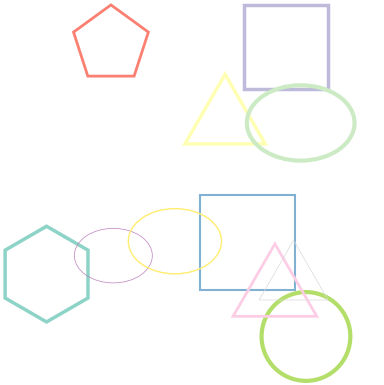[{"shape": "hexagon", "thickness": 2.5, "radius": 0.62, "center": [0.121, 0.288]}, {"shape": "triangle", "thickness": 2.5, "radius": 0.6, "center": [0.585, 0.687]}, {"shape": "square", "thickness": 2.5, "radius": 0.55, "center": [0.743, 0.878]}, {"shape": "pentagon", "thickness": 2, "radius": 0.51, "center": [0.288, 0.885]}, {"shape": "square", "thickness": 1.5, "radius": 0.62, "center": [0.642, 0.371]}, {"shape": "circle", "thickness": 3, "radius": 0.58, "center": [0.795, 0.126]}, {"shape": "triangle", "thickness": 2, "radius": 0.63, "center": [0.714, 0.241]}, {"shape": "triangle", "thickness": 0.5, "radius": 0.52, "center": [0.762, 0.272]}, {"shape": "oval", "thickness": 0.5, "radius": 0.51, "center": [0.294, 0.336]}, {"shape": "oval", "thickness": 3, "radius": 0.7, "center": [0.781, 0.681]}, {"shape": "oval", "thickness": 1, "radius": 0.6, "center": [0.454, 0.373]}]